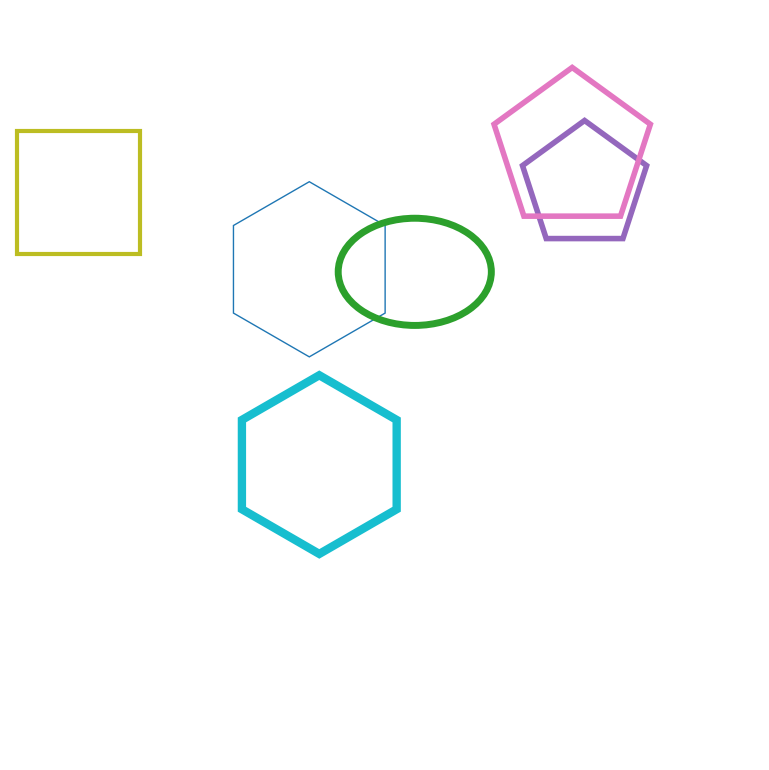[{"shape": "hexagon", "thickness": 0.5, "radius": 0.57, "center": [0.402, 0.65]}, {"shape": "oval", "thickness": 2.5, "radius": 0.5, "center": [0.539, 0.647]}, {"shape": "pentagon", "thickness": 2, "radius": 0.42, "center": [0.759, 0.759]}, {"shape": "pentagon", "thickness": 2, "radius": 0.53, "center": [0.743, 0.806]}, {"shape": "square", "thickness": 1.5, "radius": 0.4, "center": [0.102, 0.75]}, {"shape": "hexagon", "thickness": 3, "radius": 0.58, "center": [0.415, 0.397]}]